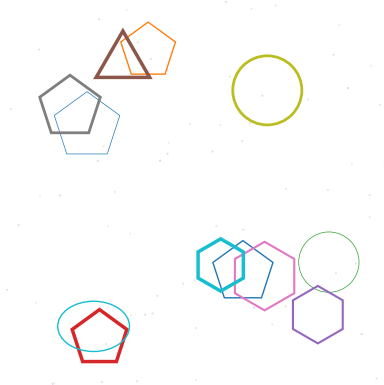[{"shape": "pentagon", "thickness": 1, "radius": 0.41, "center": [0.631, 0.293]}, {"shape": "pentagon", "thickness": 0.5, "radius": 0.45, "center": [0.226, 0.672]}, {"shape": "pentagon", "thickness": 1, "radius": 0.37, "center": [0.385, 0.868]}, {"shape": "circle", "thickness": 0.5, "radius": 0.39, "center": [0.854, 0.319]}, {"shape": "pentagon", "thickness": 2.5, "radius": 0.37, "center": [0.258, 0.121]}, {"shape": "hexagon", "thickness": 1.5, "radius": 0.37, "center": [0.826, 0.183]}, {"shape": "triangle", "thickness": 2.5, "radius": 0.4, "center": [0.319, 0.839]}, {"shape": "hexagon", "thickness": 1.5, "radius": 0.45, "center": [0.687, 0.283]}, {"shape": "pentagon", "thickness": 2, "radius": 0.41, "center": [0.182, 0.722]}, {"shape": "circle", "thickness": 2, "radius": 0.45, "center": [0.694, 0.765]}, {"shape": "oval", "thickness": 1, "radius": 0.47, "center": [0.243, 0.152]}, {"shape": "hexagon", "thickness": 2.5, "radius": 0.34, "center": [0.573, 0.312]}]